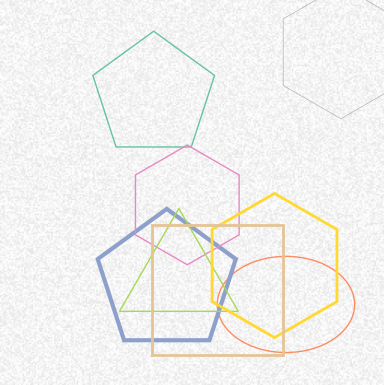[{"shape": "pentagon", "thickness": 1, "radius": 0.83, "center": [0.399, 0.753]}, {"shape": "oval", "thickness": 1, "radius": 0.89, "center": [0.743, 0.209]}, {"shape": "pentagon", "thickness": 3, "radius": 0.94, "center": [0.433, 0.269]}, {"shape": "hexagon", "thickness": 1, "radius": 0.78, "center": [0.486, 0.468]}, {"shape": "triangle", "thickness": 1, "radius": 0.89, "center": [0.465, 0.28]}, {"shape": "hexagon", "thickness": 2, "radius": 0.94, "center": [0.713, 0.31]}, {"shape": "square", "thickness": 2, "radius": 0.85, "center": [0.565, 0.247]}, {"shape": "hexagon", "thickness": 0.5, "radius": 0.86, "center": [0.885, 0.865]}]